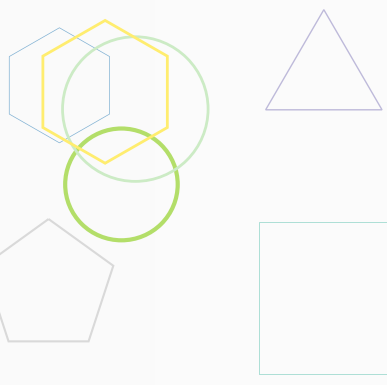[{"shape": "square", "thickness": 0.5, "radius": 0.99, "center": [0.867, 0.227]}, {"shape": "triangle", "thickness": 1, "radius": 0.87, "center": [0.836, 0.801]}, {"shape": "hexagon", "thickness": 0.5, "radius": 0.75, "center": [0.153, 0.778]}, {"shape": "circle", "thickness": 3, "radius": 0.73, "center": [0.313, 0.521]}, {"shape": "pentagon", "thickness": 1.5, "radius": 0.88, "center": [0.125, 0.255]}, {"shape": "circle", "thickness": 2, "radius": 0.94, "center": [0.349, 0.717]}, {"shape": "hexagon", "thickness": 2, "radius": 0.93, "center": [0.271, 0.761]}]